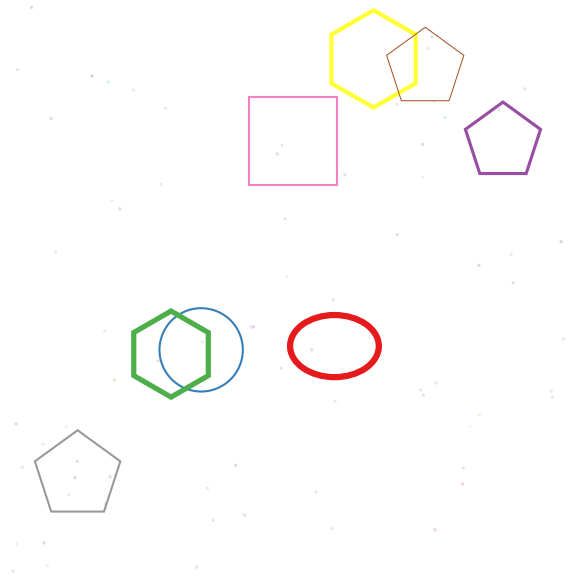[{"shape": "oval", "thickness": 3, "radius": 0.38, "center": [0.579, 0.4]}, {"shape": "circle", "thickness": 1, "radius": 0.36, "center": [0.348, 0.393]}, {"shape": "hexagon", "thickness": 2.5, "radius": 0.37, "center": [0.296, 0.386]}, {"shape": "pentagon", "thickness": 1.5, "radius": 0.34, "center": [0.871, 0.754]}, {"shape": "hexagon", "thickness": 2, "radius": 0.42, "center": [0.647, 0.897]}, {"shape": "pentagon", "thickness": 0.5, "radius": 0.35, "center": [0.736, 0.882]}, {"shape": "square", "thickness": 1, "radius": 0.38, "center": [0.507, 0.755]}, {"shape": "pentagon", "thickness": 1, "radius": 0.39, "center": [0.134, 0.176]}]